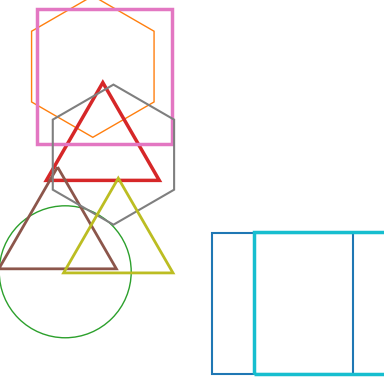[{"shape": "square", "thickness": 1.5, "radius": 0.91, "center": [0.734, 0.211]}, {"shape": "hexagon", "thickness": 1, "radius": 0.92, "center": [0.241, 0.827]}, {"shape": "circle", "thickness": 1, "radius": 0.86, "center": [0.169, 0.294]}, {"shape": "triangle", "thickness": 2.5, "radius": 0.85, "center": [0.267, 0.616]}, {"shape": "triangle", "thickness": 2, "radius": 0.88, "center": [0.15, 0.39]}, {"shape": "square", "thickness": 2.5, "radius": 0.88, "center": [0.271, 0.8]}, {"shape": "hexagon", "thickness": 1.5, "radius": 0.91, "center": [0.295, 0.598]}, {"shape": "triangle", "thickness": 2, "radius": 0.82, "center": [0.307, 0.373]}, {"shape": "square", "thickness": 2.5, "radius": 0.92, "center": [0.844, 0.213]}]